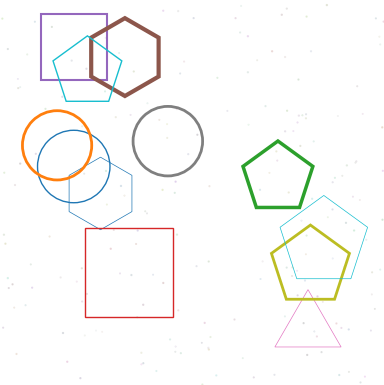[{"shape": "hexagon", "thickness": 0.5, "radius": 0.47, "center": [0.261, 0.497]}, {"shape": "circle", "thickness": 1, "radius": 0.47, "center": [0.192, 0.568]}, {"shape": "circle", "thickness": 2, "radius": 0.45, "center": [0.148, 0.623]}, {"shape": "pentagon", "thickness": 2.5, "radius": 0.48, "center": [0.722, 0.538]}, {"shape": "square", "thickness": 1, "radius": 0.58, "center": [0.335, 0.292]}, {"shape": "square", "thickness": 1.5, "radius": 0.43, "center": [0.192, 0.878]}, {"shape": "hexagon", "thickness": 3, "radius": 0.51, "center": [0.324, 0.852]}, {"shape": "triangle", "thickness": 0.5, "radius": 0.5, "center": [0.8, 0.148]}, {"shape": "circle", "thickness": 2, "radius": 0.45, "center": [0.436, 0.633]}, {"shape": "pentagon", "thickness": 2, "radius": 0.53, "center": [0.806, 0.309]}, {"shape": "pentagon", "thickness": 0.5, "radius": 0.6, "center": [0.841, 0.373]}, {"shape": "pentagon", "thickness": 1, "radius": 0.47, "center": [0.227, 0.813]}]